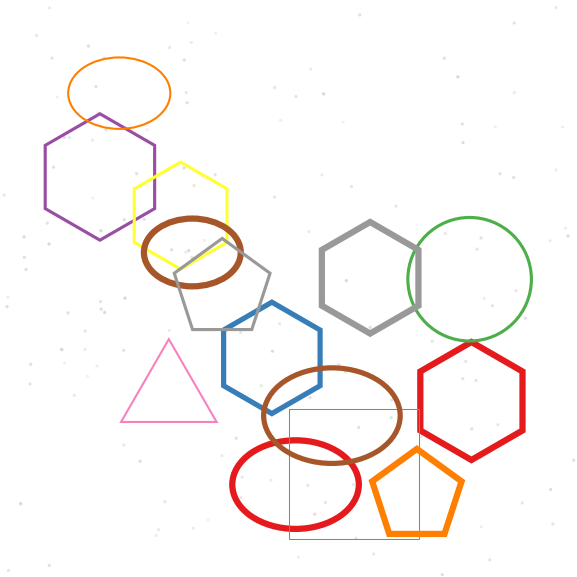[{"shape": "hexagon", "thickness": 3, "radius": 0.51, "center": [0.816, 0.305]}, {"shape": "oval", "thickness": 3, "radius": 0.55, "center": [0.512, 0.16]}, {"shape": "hexagon", "thickness": 2.5, "radius": 0.48, "center": [0.471, 0.379]}, {"shape": "square", "thickness": 0.5, "radius": 0.56, "center": [0.614, 0.178]}, {"shape": "circle", "thickness": 1.5, "radius": 0.53, "center": [0.813, 0.516]}, {"shape": "hexagon", "thickness": 1.5, "radius": 0.55, "center": [0.173, 0.693]}, {"shape": "oval", "thickness": 1, "radius": 0.44, "center": [0.207, 0.838]}, {"shape": "pentagon", "thickness": 3, "radius": 0.41, "center": [0.722, 0.14]}, {"shape": "hexagon", "thickness": 1.5, "radius": 0.46, "center": [0.313, 0.626]}, {"shape": "oval", "thickness": 2.5, "radius": 0.59, "center": [0.575, 0.279]}, {"shape": "oval", "thickness": 3, "radius": 0.42, "center": [0.333, 0.562]}, {"shape": "triangle", "thickness": 1, "radius": 0.48, "center": [0.292, 0.316]}, {"shape": "pentagon", "thickness": 1.5, "radius": 0.44, "center": [0.385, 0.499]}, {"shape": "hexagon", "thickness": 3, "radius": 0.48, "center": [0.641, 0.518]}]